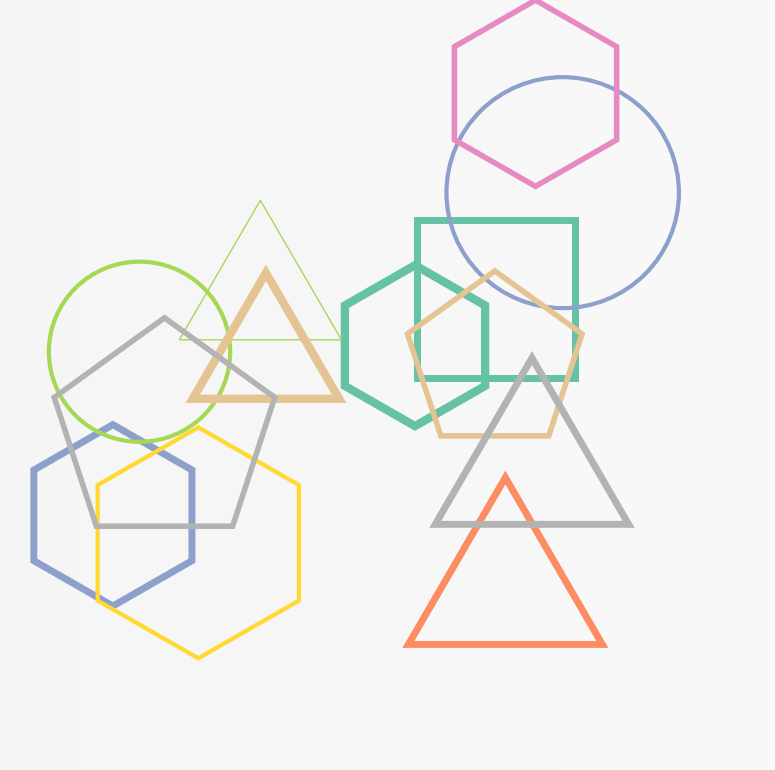[{"shape": "square", "thickness": 2.5, "radius": 0.51, "center": [0.64, 0.611]}, {"shape": "hexagon", "thickness": 3, "radius": 0.52, "center": [0.536, 0.551]}, {"shape": "triangle", "thickness": 2.5, "radius": 0.72, "center": [0.652, 0.235]}, {"shape": "hexagon", "thickness": 2.5, "radius": 0.59, "center": [0.146, 0.331]}, {"shape": "circle", "thickness": 1.5, "radius": 0.75, "center": [0.726, 0.75]}, {"shape": "hexagon", "thickness": 2, "radius": 0.6, "center": [0.691, 0.879]}, {"shape": "circle", "thickness": 1.5, "radius": 0.59, "center": [0.18, 0.543]}, {"shape": "triangle", "thickness": 0.5, "radius": 0.6, "center": [0.336, 0.619]}, {"shape": "hexagon", "thickness": 1.5, "radius": 0.75, "center": [0.256, 0.295]}, {"shape": "pentagon", "thickness": 2, "radius": 0.59, "center": [0.638, 0.53]}, {"shape": "triangle", "thickness": 3, "radius": 0.55, "center": [0.343, 0.537]}, {"shape": "pentagon", "thickness": 2, "radius": 0.75, "center": [0.212, 0.438]}, {"shape": "triangle", "thickness": 2.5, "radius": 0.72, "center": [0.686, 0.391]}]